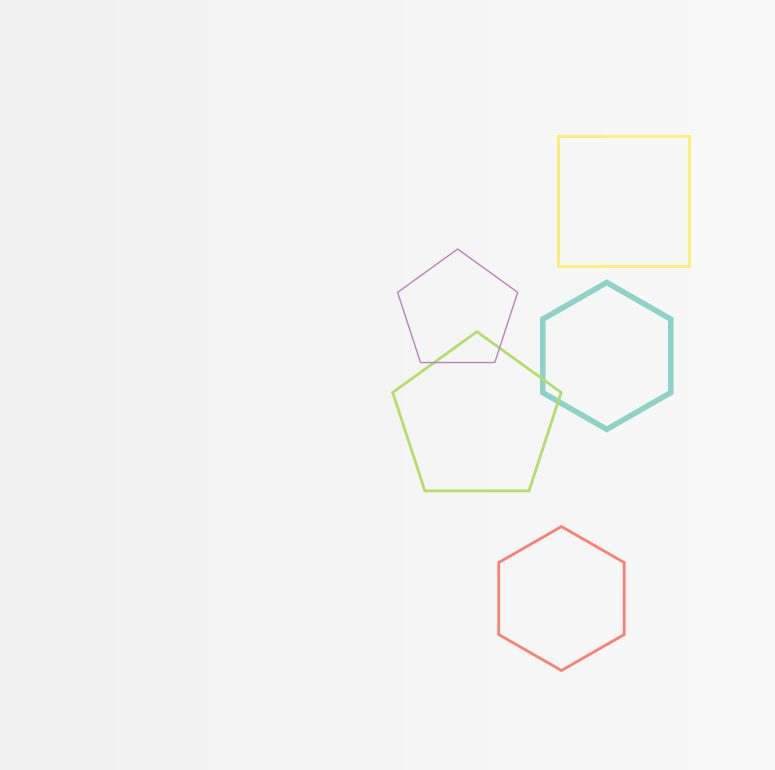[{"shape": "hexagon", "thickness": 2, "radius": 0.48, "center": [0.783, 0.538]}, {"shape": "hexagon", "thickness": 1, "radius": 0.47, "center": [0.724, 0.223]}, {"shape": "pentagon", "thickness": 1, "radius": 0.57, "center": [0.615, 0.455]}, {"shape": "pentagon", "thickness": 0.5, "radius": 0.41, "center": [0.591, 0.595]}, {"shape": "square", "thickness": 1, "radius": 0.42, "center": [0.804, 0.739]}]